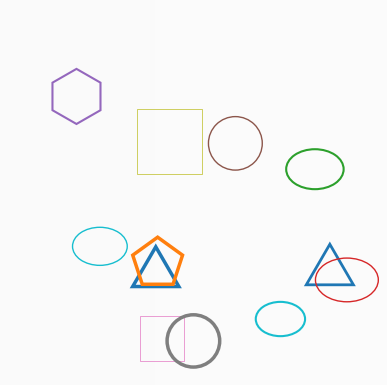[{"shape": "triangle", "thickness": 2, "radius": 0.35, "center": [0.851, 0.295]}, {"shape": "triangle", "thickness": 2.5, "radius": 0.34, "center": [0.402, 0.29]}, {"shape": "pentagon", "thickness": 2.5, "radius": 0.34, "center": [0.407, 0.316]}, {"shape": "oval", "thickness": 1.5, "radius": 0.37, "center": [0.813, 0.561]}, {"shape": "oval", "thickness": 1, "radius": 0.41, "center": [0.895, 0.273]}, {"shape": "hexagon", "thickness": 1.5, "radius": 0.36, "center": [0.197, 0.75]}, {"shape": "circle", "thickness": 1, "radius": 0.35, "center": [0.607, 0.628]}, {"shape": "square", "thickness": 0.5, "radius": 0.29, "center": [0.418, 0.121]}, {"shape": "circle", "thickness": 2.5, "radius": 0.34, "center": [0.499, 0.114]}, {"shape": "square", "thickness": 0.5, "radius": 0.42, "center": [0.438, 0.632]}, {"shape": "oval", "thickness": 1, "radius": 0.35, "center": [0.258, 0.36]}, {"shape": "oval", "thickness": 1.5, "radius": 0.32, "center": [0.724, 0.171]}]